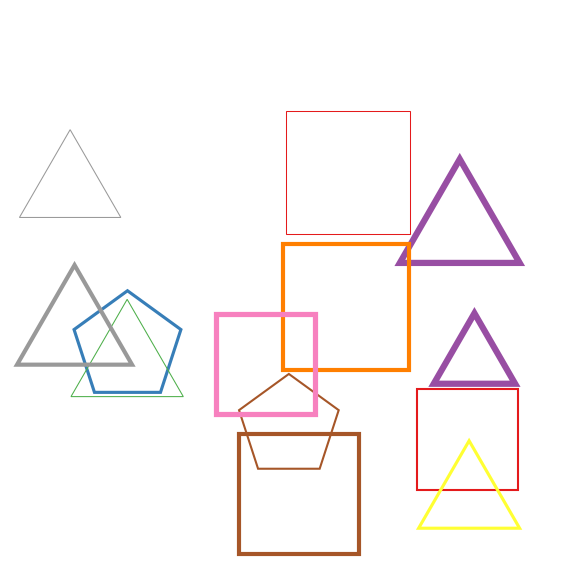[{"shape": "square", "thickness": 0.5, "radius": 0.53, "center": [0.603, 0.701]}, {"shape": "square", "thickness": 1, "radius": 0.44, "center": [0.809, 0.238]}, {"shape": "pentagon", "thickness": 1.5, "radius": 0.49, "center": [0.221, 0.398]}, {"shape": "triangle", "thickness": 0.5, "radius": 0.56, "center": [0.22, 0.368]}, {"shape": "triangle", "thickness": 3, "radius": 0.6, "center": [0.796, 0.604]}, {"shape": "triangle", "thickness": 3, "radius": 0.41, "center": [0.822, 0.375]}, {"shape": "square", "thickness": 2, "radius": 0.54, "center": [0.6, 0.468]}, {"shape": "triangle", "thickness": 1.5, "radius": 0.5, "center": [0.812, 0.135]}, {"shape": "pentagon", "thickness": 1, "radius": 0.45, "center": [0.5, 0.261]}, {"shape": "square", "thickness": 2, "radius": 0.52, "center": [0.518, 0.144]}, {"shape": "square", "thickness": 2.5, "radius": 0.43, "center": [0.46, 0.369]}, {"shape": "triangle", "thickness": 2, "radius": 0.57, "center": [0.129, 0.425]}, {"shape": "triangle", "thickness": 0.5, "radius": 0.51, "center": [0.121, 0.673]}]